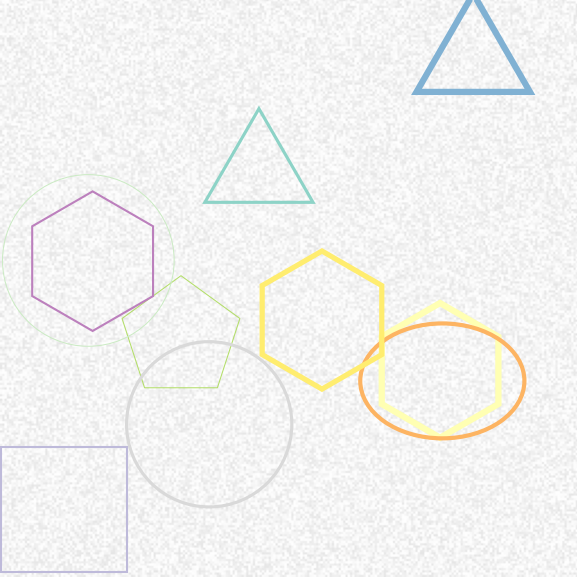[{"shape": "triangle", "thickness": 1.5, "radius": 0.54, "center": [0.448, 0.703]}, {"shape": "hexagon", "thickness": 3, "radius": 0.58, "center": [0.762, 0.358]}, {"shape": "square", "thickness": 1, "radius": 0.54, "center": [0.11, 0.117]}, {"shape": "triangle", "thickness": 3, "radius": 0.57, "center": [0.819, 0.897]}, {"shape": "oval", "thickness": 2, "radius": 0.71, "center": [0.766, 0.34]}, {"shape": "pentagon", "thickness": 0.5, "radius": 0.54, "center": [0.313, 0.414]}, {"shape": "circle", "thickness": 1.5, "radius": 0.72, "center": [0.362, 0.264]}, {"shape": "hexagon", "thickness": 1, "radius": 0.6, "center": [0.16, 0.547]}, {"shape": "circle", "thickness": 0.5, "radius": 0.74, "center": [0.153, 0.548]}, {"shape": "hexagon", "thickness": 2.5, "radius": 0.6, "center": [0.558, 0.445]}]